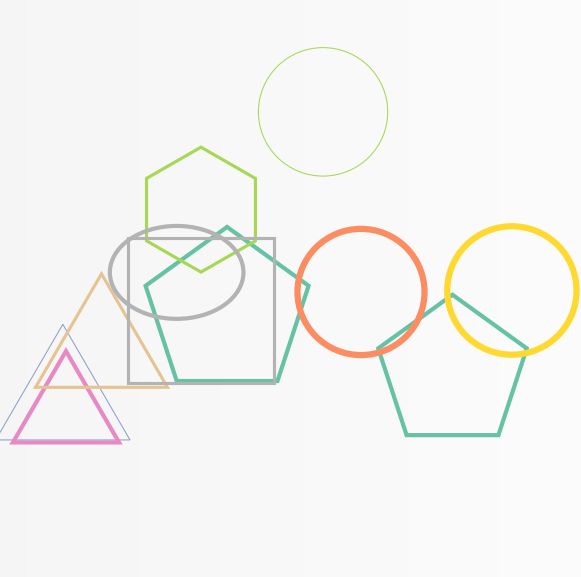[{"shape": "pentagon", "thickness": 2, "radius": 0.74, "center": [0.391, 0.459]}, {"shape": "pentagon", "thickness": 2, "radius": 0.67, "center": [0.778, 0.354]}, {"shape": "circle", "thickness": 3, "radius": 0.55, "center": [0.621, 0.494]}, {"shape": "triangle", "thickness": 0.5, "radius": 0.67, "center": [0.108, 0.304]}, {"shape": "triangle", "thickness": 2, "radius": 0.53, "center": [0.114, 0.286]}, {"shape": "hexagon", "thickness": 1.5, "radius": 0.54, "center": [0.346, 0.636]}, {"shape": "circle", "thickness": 0.5, "radius": 0.56, "center": [0.556, 0.805]}, {"shape": "circle", "thickness": 3, "radius": 0.56, "center": [0.881, 0.496]}, {"shape": "triangle", "thickness": 1.5, "radius": 0.66, "center": [0.175, 0.394]}, {"shape": "square", "thickness": 1.5, "radius": 0.63, "center": [0.346, 0.461]}, {"shape": "oval", "thickness": 2, "radius": 0.57, "center": [0.304, 0.527]}]